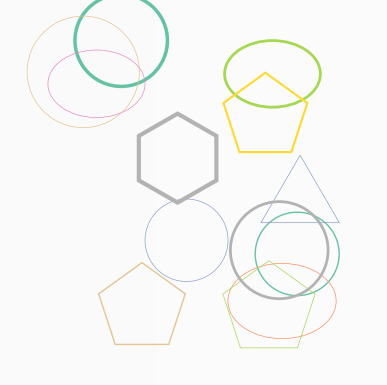[{"shape": "circle", "thickness": 2.5, "radius": 0.6, "center": [0.313, 0.895]}, {"shape": "circle", "thickness": 1, "radius": 0.54, "center": [0.767, 0.341]}, {"shape": "oval", "thickness": 0.5, "radius": 0.7, "center": [0.728, 0.218]}, {"shape": "circle", "thickness": 0.5, "radius": 0.54, "center": [0.481, 0.376]}, {"shape": "triangle", "thickness": 0.5, "radius": 0.58, "center": [0.774, 0.48]}, {"shape": "oval", "thickness": 0.5, "radius": 0.63, "center": [0.249, 0.782]}, {"shape": "pentagon", "thickness": 0.5, "radius": 0.63, "center": [0.694, 0.198]}, {"shape": "oval", "thickness": 2, "radius": 0.62, "center": [0.703, 0.808]}, {"shape": "pentagon", "thickness": 1.5, "radius": 0.57, "center": [0.685, 0.697]}, {"shape": "pentagon", "thickness": 1, "radius": 0.59, "center": [0.366, 0.2]}, {"shape": "circle", "thickness": 0.5, "radius": 0.72, "center": [0.215, 0.813]}, {"shape": "circle", "thickness": 2, "radius": 0.63, "center": [0.721, 0.35]}, {"shape": "hexagon", "thickness": 3, "radius": 0.58, "center": [0.458, 0.589]}]